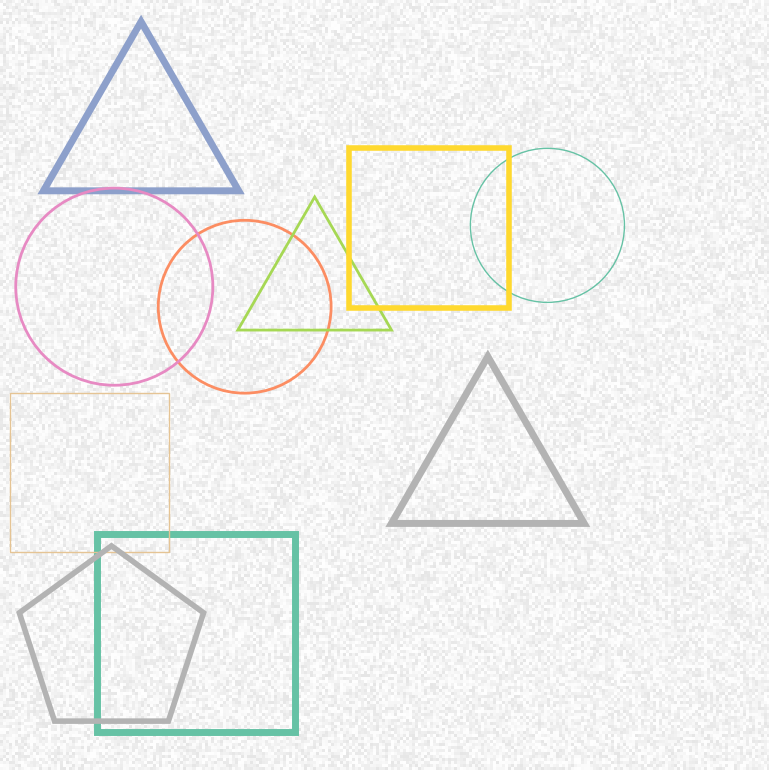[{"shape": "circle", "thickness": 0.5, "radius": 0.5, "center": [0.711, 0.707]}, {"shape": "square", "thickness": 2.5, "radius": 0.64, "center": [0.255, 0.178]}, {"shape": "circle", "thickness": 1, "radius": 0.56, "center": [0.318, 0.602]}, {"shape": "triangle", "thickness": 2.5, "radius": 0.73, "center": [0.183, 0.825]}, {"shape": "circle", "thickness": 1, "radius": 0.64, "center": [0.148, 0.628]}, {"shape": "triangle", "thickness": 1, "radius": 0.58, "center": [0.409, 0.629]}, {"shape": "square", "thickness": 2, "radius": 0.52, "center": [0.557, 0.704]}, {"shape": "square", "thickness": 0.5, "radius": 0.52, "center": [0.116, 0.387]}, {"shape": "pentagon", "thickness": 2, "radius": 0.63, "center": [0.145, 0.165]}, {"shape": "triangle", "thickness": 2.5, "radius": 0.72, "center": [0.634, 0.392]}]